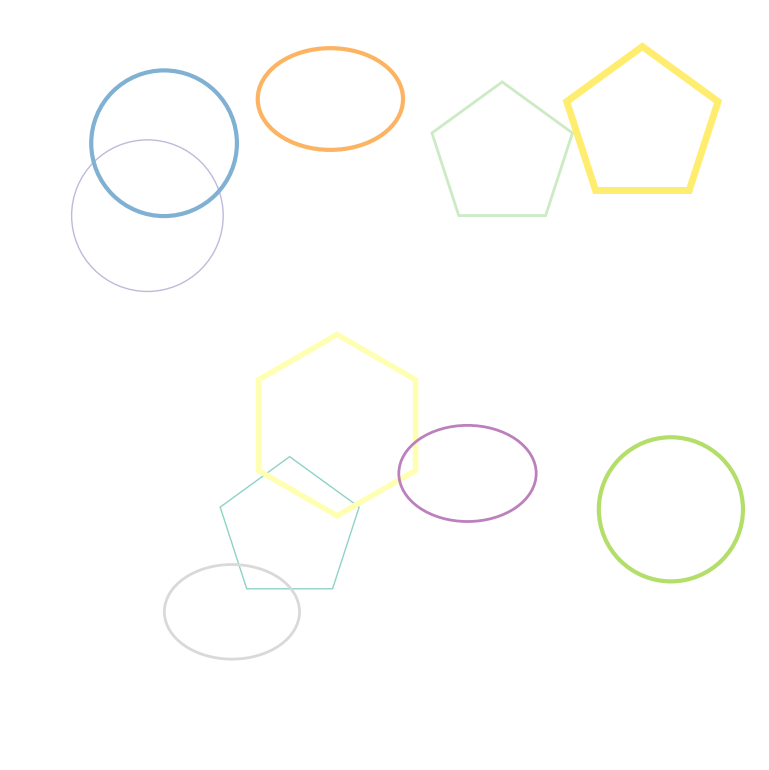[{"shape": "pentagon", "thickness": 0.5, "radius": 0.47, "center": [0.376, 0.312]}, {"shape": "hexagon", "thickness": 2, "radius": 0.59, "center": [0.438, 0.448]}, {"shape": "circle", "thickness": 0.5, "radius": 0.49, "center": [0.191, 0.72]}, {"shape": "circle", "thickness": 1.5, "radius": 0.47, "center": [0.213, 0.814]}, {"shape": "oval", "thickness": 1.5, "radius": 0.47, "center": [0.429, 0.871]}, {"shape": "circle", "thickness": 1.5, "radius": 0.47, "center": [0.871, 0.339]}, {"shape": "oval", "thickness": 1, "radius": 0.44, "center": [0.301, 0.205]}, {"shape": "oval", "thickness": 1, "radius": 0.45, "center": [0.607, 0.385]}, {"shape": "pentagon", "thickness": 1, "radius": 0.48, "center": [0.652, 0.798]}, {"shape": "pentagon", "thickness": 2.5, "radius": 0.52, "center": [0.834, 0.836]}]